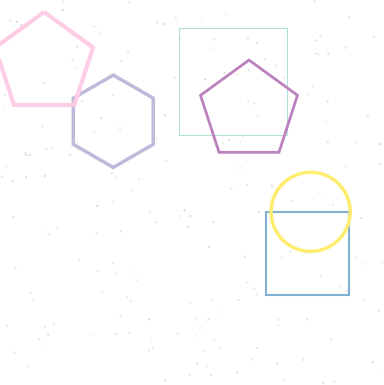[{"shape": "square", "thickness": 0.5, "radius": 0.7, "center": [0.605, 0.788]}, {"shape": "hexagon", "thickness": 2.5, "radius": 0.6, "center": [0.294, 0.685]}, {"shape": "square", "thickness": 1.5, "radius": 0.53, "center": [0.798, 0.341]}, {"shape": "pentagon", "thickness": 3, "radius": 0.67, "center": [0.115, 0.835]}, {"shape": "pentagon", "thickness": 2, "radius": 0.66, "center": [0.647, 0.712]}, {"shape": "circle", "thickness": 2.5, "radius": 0.51, "center": [0.807, 0.45]}]